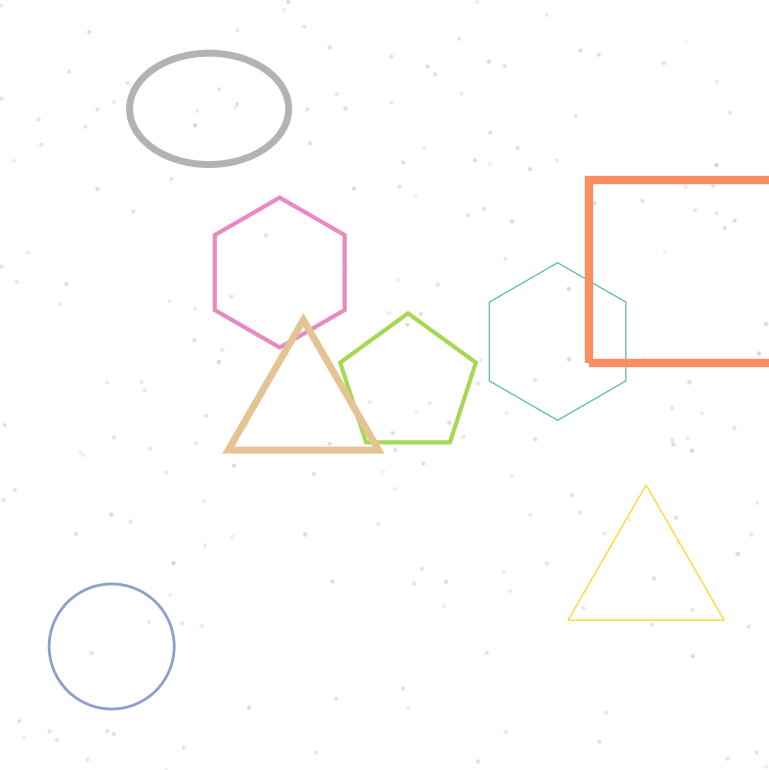[{"shape": "hexagon", "thickness": 0.5, "radius": 0.51, "center": [0.724, 0.556]}, {"shape": "square", "thickness": 3, "radius": 0.59, "center": [0.884, 0.647]}, {"shape": "circle", "thickness": 1, "radius": 0.41, "center": [0.145, 0.16]}, {"shape": "hexagon", "thickness": 1.5, "radius": 0.49, "center": [0.363, 0.646]}, {"shape": "pentagon", "thickness": 1.5, "radius": 0.46, "center": [0.53, 0.5]}, {"shape": "triangle", "thickness": 0.5, "radius": 0.59, "center": [0.839, 0.253]}, {"shape": "triangle", "thickness": 2.5, "radius": 0.56, "center": [0.394, 0.472]}, {"shape": "oval", "thickness": 2.5, "radius": 0.52, "center": [0.272, 0.859]}]